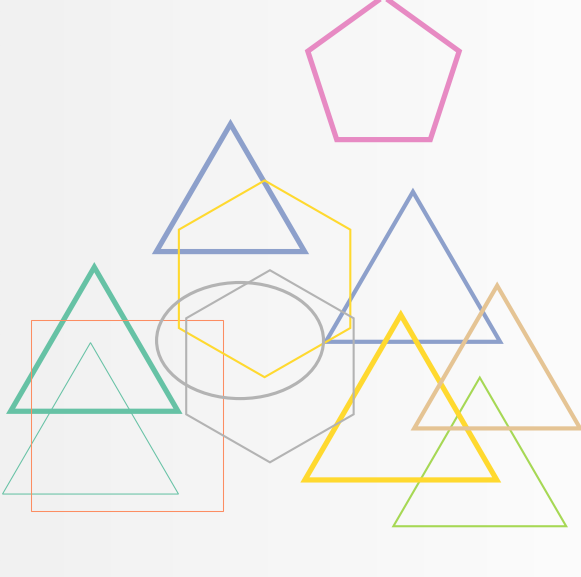[{"shape": "triangle", "thickness": 2.5, "radius": 0.83, "center": [0.162, 0.37]}, {"shape": "triangle", "thickness": 0.5, "radius": 0.87, "center": [0.156, 0.231]}, {"shape": "square", "thickness": 0.5, "radius": 0.83, "center": [0.219, 0.28]}, {"shape": "triangle", "thickness": 2.5, "radius": 0.74, "center": [0.397, 0.637]}, {"shape": "triangle", "thickness": 2, "radius": 0.87, "center": [0.71, 0.494]}, {"shape": "pentagon", "thickness": 2.5, "radius": 0.68, "center": [0.66, 0.868]}, {"shape": "triangle", "thickness": 1, "radius": 0.86, "center": [0.825, 0.174]}, {"shape": "hexagon", "thickness": 1, "radius": 0.85, "center": [0.455, 0.516]}, {"shape": "triangle", "thickness": 2.5, "radius": 0.95, "center": [0.69, 0.263]}, {"shape": "triangle", "thickness": 2, "radius": 0.82, "center": [0.855, 0.34]}, {"shape": "hexagon", "thickness": 1, "radius": 0.83, "center": [0.464, 0.365]}, {"shape": "oval", "thickness": 1.5, "radius": 0.72, "center": [0.413, 0.409]}]